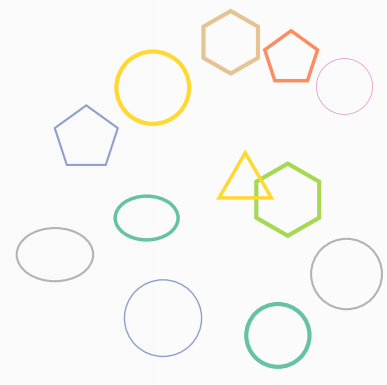[{"shape": "circle", "thickness": 3, "radius": 0.41, "center": [0.717, 0.129]}, {"shape": "oval", "thickness": 2.5, "radius": 0.41, "center": [0.378, 0.434]}, {"shape": "pentagon", "thickness": 2.5, "radius": 0.36, "center": [0.751, 0.848]}, {"shape": "circle", "thickness": 1, "radius": 0.5, "center": [0.421, 0.174]}, {"shape": "pentagon", "thickness": 1.5, "radius": 0.43, "center": [0.223, 0.641]}, {"shape": "circle", "thickness": 0.5, "radius": 0.36, "center": [0.889, 0.775]}, {"shape": "hexagon", "thickness": 3, "radius": 0.47, "center": [0.743, 0.481]}, {"shape": "triangle", "thickness": 2.5, "radius": 0.39, "center": [0.633, 0.525]}, {"shape": "circle", "thickness": 3, "radius": 0.47, "center": [0.394, 0.772]}, {"shape": "hexagon", "thickness": 3, "radius": 0.41, "center": [0.595, 0.89]}, {"shape": "circle", "thickness": 1.5, "radius": 0.46, "center": [0.894, 0.288]}, {"shape": "oval", "thickness": 1.5, "radius": 0.49, "center": [0.142, 0.339]}]